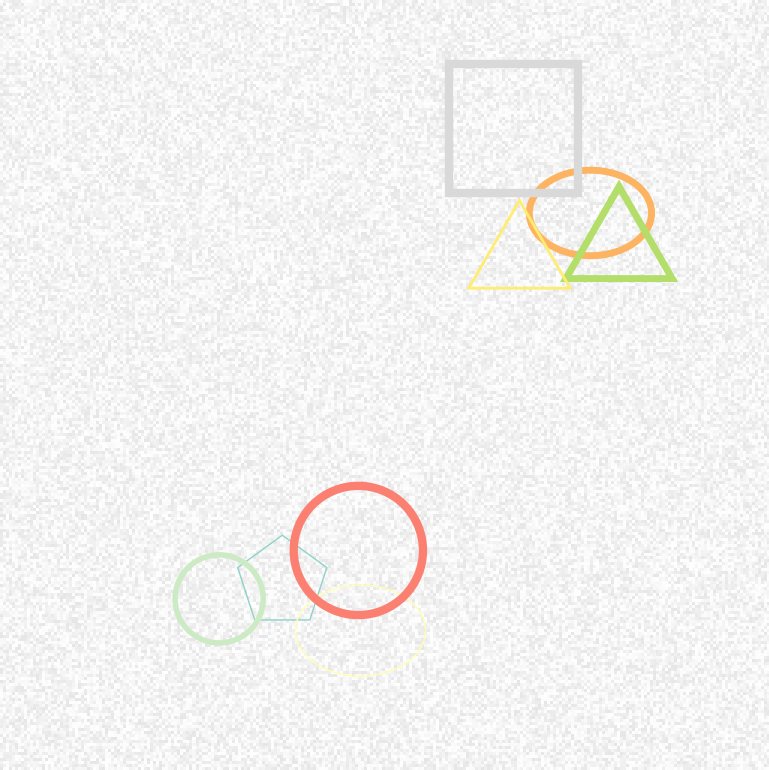[{"shape": "pentagon", "thickness": 0.5, "radius": 0.3, "center": [0.367, 0.244]}, {"shape": "oval", "thickness": 0.5, "radius": 0.42, "center": [0.468, 0.181]}, {"shape": "circle", "thickness": 3, "radius": 0.42, "center": [0.465, 0.285]}, {"shape": "oval", "thickness": 2.5, "radius": 0.4, "center": [0.767, 0.723]}, {"shape": "triangle", "thickness": 2.5, "radius": 0.4, "center": [0.804, 0.678]}, {"shape": "square", "thickness": 3, "radius": 0.42, "center": [0.667, 0.833]}, {"shape": "circle", "thickness": 2, "radius": 0.29, "center": [0.285, 0.222]}, {"shape": "triangle", "thickness": 1, "radius": 0.38, "center": [0.675, 0.664]}]